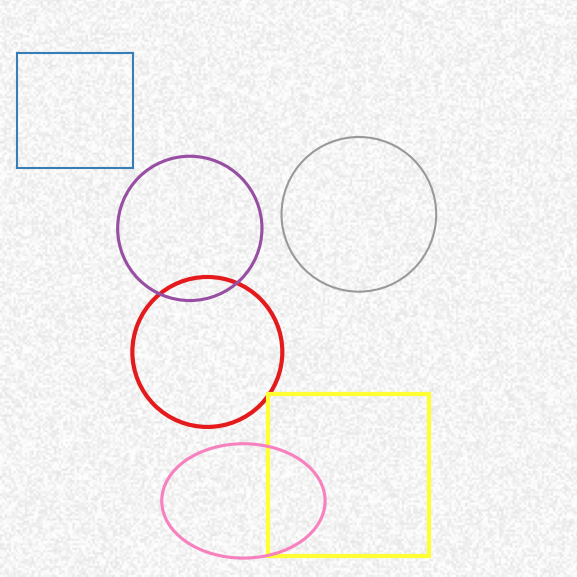[{"shape": "circle", "thickness": 2, "radius": 0.65, "center": [0.359, 0.39]}, {"shape": "square", "thickness": 1, "radius": 0.5, "center": [0.129, 0.808]}, {"shape": "circle", "thickness": 1.5, "radius": 0.62, "center": [0.329, 0.604]}, {"shape": "square", "thickness": 2, "radius": 0.7, "center": [0.603, 0.177]}, {"shape": "oval", "thickness": 1.5, "radius": 0.71, "center": [0.422, 0.132]}, {"shape": "circle", "thickness": 1, "radius": 0.67, "center": [0.621, 0.628]}]